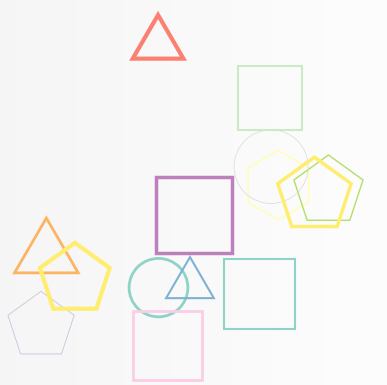[{"shape": "circle", "thickness": 2, "radius": 0.38, "center": [0.409, 0.253]}, {"shape": "square", "thickness": 1.5, "radius": 0.46, "center": [0.669, 0.237]}, {"shape": "hexagon", "thickness": 1, "radius": 0.45, "center": [0.718, 0.519]}, {"shape": "pentagon", "thickness": 0.5, "radius": 0.45, "center": [0.106, 0.153]}, {"shape": "triangle", "thickness": 3, "radius": 0.38, "center": [0.408, 0.885]}, {"shape": "triangle", "thickness": 1.5, "radius": 0.36, "center": [0.49, 0.261]}, {"shape": "triangle", "thickness": 2, "radius": 0.47, "center": [0.12, 0.339]}, {"shape": "pentagon", "thickness": 1, "radius": 0.47, "center": [0.848, 0.504]}, {"shape": "square", "thickness": 2, "radius": 0.44, "center": [0.433, 0.103]}, {"shape": "circle", "thickness": 0.5, "radius": 0.48, "center": [0.7, 0.567]}, {"shape": "square", "thickness": 2.5, "radius": 0.49, "center": [0.5, 0.441]}, {"shape": "square", "thickness": 1.5, "radius": 0.41, "center": [0.696, 0.746]}, {"shape": "pentagon", "thickness": 3, "radius": 0.47, "center": [0.193, 0.275]}, {"shape": "pentagon", "thickness": 2.5, "radius": 0.5, "center": [0.811, 0.492]}]